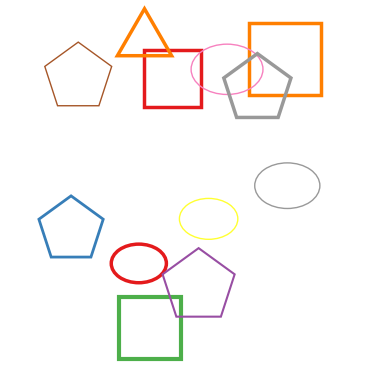[{"shape": "square", "thickness": 2.5, "radius": 0.37, "center": [0.447, 0.797]}, {"shape": "oval", "thickness": 2.5, "radius": 0.36, "center": [0.361, 0.316]}, {"shape": "pentagon", "thickness": 2, "radius": 0.44, "center": [0.185, 0.403]}, {"shape": "square", "thickness": 3, "radius": 0.4, "center": [0.389, 0.149]}, {"shape": "pentagon", "thickness": 1.5, "radius": 0.49, "center": [0.516, 0.257]}, {"shape": "square", "thickness": 2.5, "radius": 0.47, "center": [0.74, 0.847]}, {"shape": "triangle", "thickness": 2.5, "radius": 0.41, "center": [0.375, 0.896]}, {"shape": "oval", "thickness": 1, "radius": 0.38, "center": [0.542, 0.432]}, {"shape": "pentagon", "thickness": 1, "radius": 0.46, "center": [0.203, 0.799]}, {"shape": "oval", "thickness": 1, "radius": 0.47, "center": [0.59, 0.82]}, {"shape": "pentagon", "thickness": 2.5, "radius": 0.46, "center": [0.669, 0.769]}, {"shape": "oval", "thickness": 1, "radius": 0.42, "center": [0.746, 0.518]}]